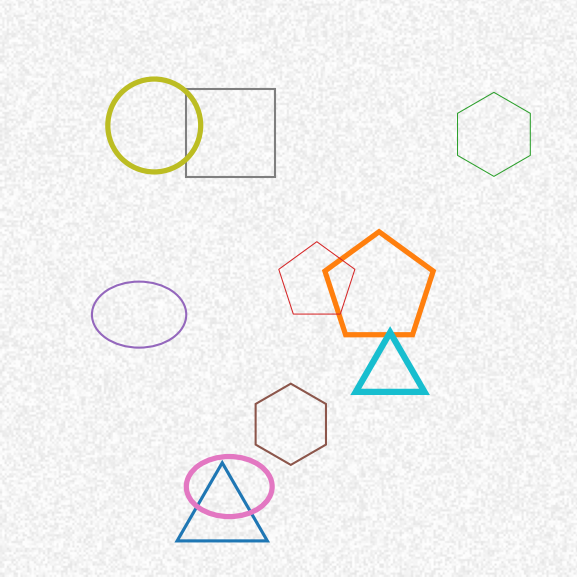[{"shape": "triangle", "thickness": 1.5, "radius": 0.45, "center": [0.385, 0.108]}, {"shape": "pentagon", "thickness": 2.5, "radius": 0.49, "center": [0.656, 0.499]}, {"shape": "hexagon", "thickness": 0.5, "radius": 0.36, "center": [0.855, 0.766]}, {"shape": "pentagon", "thickness": 0.5, "radius": 0.35, "center": [0.549, 0.511]}, {"shape": "oval", "thickness": 1, "radius": 0.41, "center": [0.241, 0.454]}, {"shape": "hexagon", "thickness": 1, "radius": 0.35, "center": [0.504, 0.264]}, {"shape": "oval", "thickness": 2.5, "radius": 0.37, "center": [0.397, 0.157]}, {"shape": "square", "thickness": 1, "radius": 0.38, "center": [0.399, 0.769]}, {"shape": "circle", "thickness": 2.5, "radius": 0.4, "center": [0.267, 0.782]}, {"shape": "triangle", "thickness": 3, "radius": 0.34, "center": [0.676, 0.355]}]